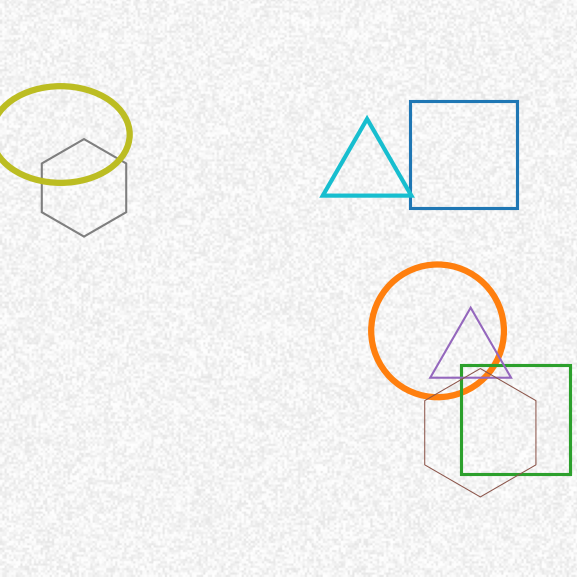[{"shape": "square", "thickness": 1.5, "radius": 0.46, "center": [0.803, 0.731]}, {"shape": "circle", "thickness": 3, "radius": 0.57, "center": [0.758, 0.426]}, {"shape": "square", "thickness": 1.5, "radius": 0.47, "center": [0.893, 0.272]}, {"shape": "triangle", "thickness": 1, "radius": 0.4, "center": [0.815, 0.385]}, {"shape": "hexagon", "thickness": 0.5, "radius": 0.56, "center": [0.832, 0.25]}, {"shape": "hexagon", "thickness": 1, "radius": 0.42, "center": [0.145, 0.674]}, {"shape": "oval", "thickness": 3, "radius": 0.6, "center": [0.105, 0.766]}, {"shape": "triangle", "thickness": 2, "radius": 0.44, "center": [0.636, 0.705]}]